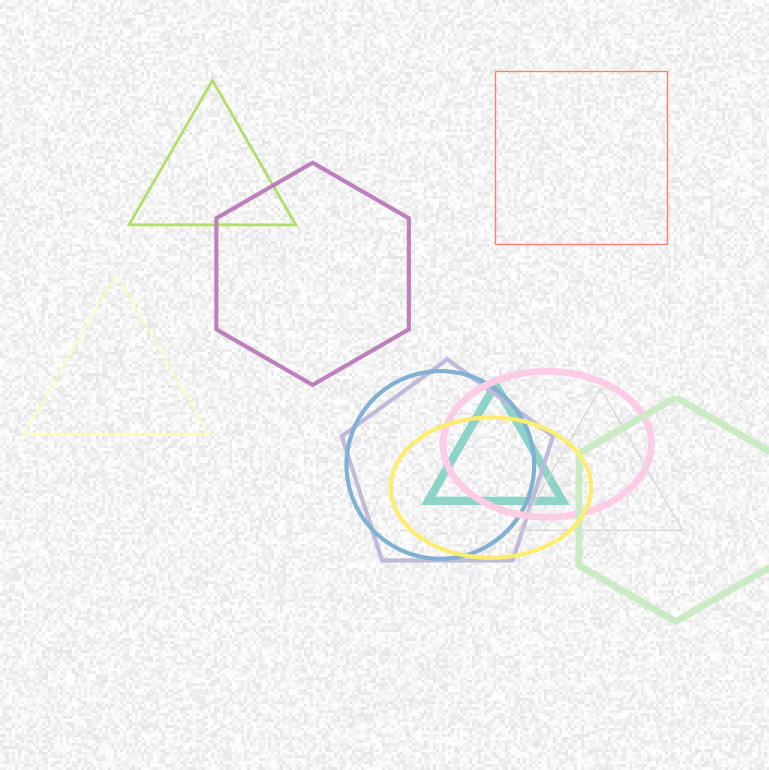[{"shape": "triangle", "thickness": 3, "radius": 0.5, "center": [0.643, 0.4]}, {"shape": "triangle", "thickness": 0.5, "radius": 0.69, "center": [0.151, 0.505]}, {"shape": "pentagon", "thickness": 1.5, "radius": 0.72, "center": [0.581, 0.389]}, {"shape": "square", "thickness": 0.5, "radius": 0.56, "center": [0.755, 0.796]}, {"shape": "circle", "thickness": 1.5, "radius": 0.61, "center": [0.572, 0.396]}, {"shape": "triangle", "thickness": 1, "radius": 0.63, "center": [0.276, 0.771]}, {"shape": "oval", "thickness": 2.5, "radius": 0.68, "center": [0.711, 0.423]}, {"shape": "triangle", "thickness": 0.5, "radius": 0.62, "center": [0.78, 0.373]}, {"shape": "hexagon", "thickness": 1.5, "radius": 0.72, "center": [0.406, 0.644]}, {"shape": "hexagon", "thickness": 2.5, "radius": 0.73, "center": [0.878, 0.338]}, {"shape": "oval", "thickness": 1.5, "radius": 0.65, "center": [0.638, 0.367]}]